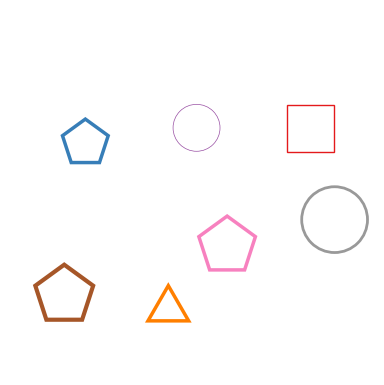[{"shape": "square", "thickness": 1, "radius": 0.3, "center": [0.806, 0.666]}, {"shape": "pentagon", "thickness": 2.5, "radius": 0.31, "center": [0.222, 0.628]}, {"shape": "circle", "thickness": 0.5, "radius": 0.3, "center": [0.511, 0.668]}, {"shape": "triangle", "thickness": 2.5, "radius": 0.3, "center": [0.437, 0.197]}, {"shape": "pentagon", "thickness": 3, "radius": 0.4, "center": [0.167, 0.233]}, {"shape": "pentagon", "thickness": 2.5, "radius": 0.39, "center": [0.59, 0.361]}, {"shape": "circle", "thickness": 2, "radius": 0.43, "center": [0.869, 0.43]}]